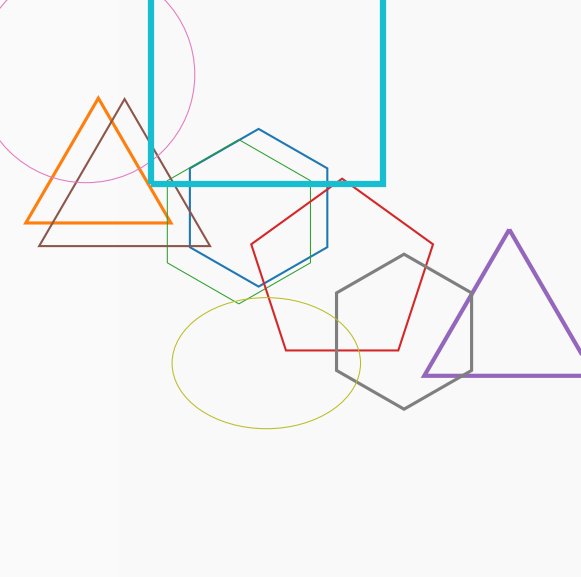[{"shape": "hexagon", "thickness": 1, "radius": 0.68, "center": [0.445, 0.639]}, {"shape": "triangle", "thickness": 1.5, "radius": 0.72, "center": [0.169, 0.685]}, {"shape": "hexagon", "thickness": 0.5, "radius": 0.71, "center": [0.411, 0.615]}, {"shape": "pentagon", "thickness": 1, "radius": 0.82, "center": [0.589, 0.525]}, {"shape": "triangle", "thickness": 2, "radius": 0.84, "center": [0.876, 0.433]}, {"shape": "triangle", "thickness": 1, "radius": 0.85, "center": [0.214, 0.658]}, {"shape": "circle", "thickness": 0.5, "radius": 0.94, "center": [0.148, 0.87]}, {"shape": "hexagon", "thickness": 1.5, "radius": 0.67, "center": [0.695, 0.425]}, {"shape": "oval", "thickness": 0.5, "radius": 0.81, "center": [0.458, 0.37]}, {"shape": "square", "thickness": 3, "radius": 1.0, "center": [0.459, 0.881]}]